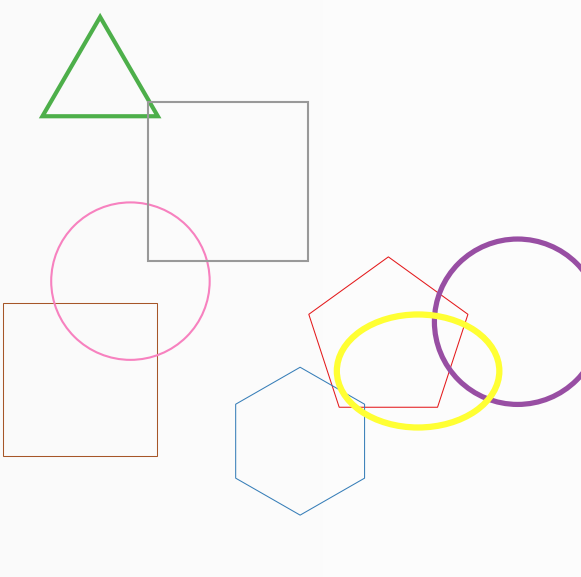[{"shape": "pentagon", "thickness": 0.5, "radius": 0.72, "center": [0.668, 0.41]}, {"shape": "hexagon", "thickness": 0.5, "radius": 0.64, "center": [0.516, 0.235]}, {"shape": "triangle", "thickness": 2, "radius": 0.57, "center": [0.172, 0.855]}, {"shape": "circle", "thickness": 2.5, "radius": 0.72, "center": [0.891, 0.442]}, {"shape": "oval", "thickness": 3, "radius": 0.7, "center": [0.719, 0.357]}, {"shape": "square", "thickness": 0.5, "radius": 0.66, "center": [0.137, 0.342]}, {"shape": "circle", "thickness": 1, "radius": 0.68, "center": [0.224, 0.512]}, {"shape": "square", "thickness": 1, "radius": 0.69, "center": [0.393, 0.684]}]